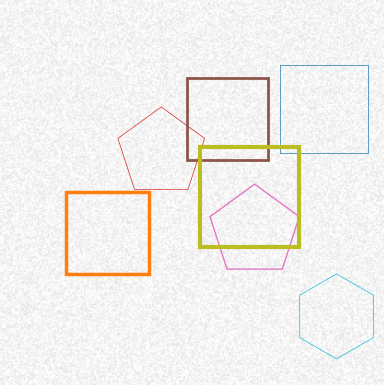[{"shape": "square", "thickness": 0.5, "radius": 0.57, "center": [0.841, 0.717]}, {"shape": "square", "thickness": 2.5, "radius": 0.54, "center": [0.279, 0.395]}, {"shape": "pentagon", "thickness": 0.5, "radius": 0.59, "center": [0.419, 0.604]}, {"shape": "square", "thickness": 2, "radius": 0.53, "center": [0.592, 0.691]}, {"shape": "pentagon", "thickness": 1, "radius": 0.61, "center": [0.661, 0.4]}, {"shape": "square", "thickness": 3, "radius": 0.65, "center": [0.648, 0.489]}, {"shape": "hexagon", "thickness": 0.5, "radius": 0.55, "center": [0.874, 0.178]}]